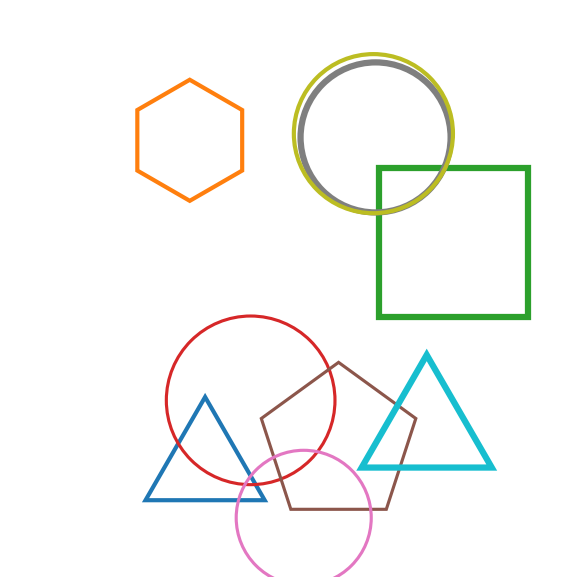[{"shape": "triangle", "thickness": 2, "radius": 0.6, "center": [0.355, 0.193]}, {"shape": "hexagon", "thickness": 2, "radius": 0.52, "center": [0.329, 0.756]}, {"shape": "square", "thickness": 3, "radius": 0.65, "center": [0.786, 0.58]}, {"shape": "circle", "thickness": 1.5, "radius": 0.73, "center": [0.434, 0.306]}, {"shape": "pentagon", "thickness": 1.5, "radius": 0.7, "center": [0.586, 0.231]}, {"shape": "circle", "thickness": 1.5, "radius": 0.58, "center": [0.526, 0.102]}, {"shape": "circle", "thickness": 3, "radius": 0.65, "center": [0.65, 0.761]}, {"shape": "circle", "thickness": 2, "radius": 0.69, "center": [0.647, 0.768]}, {"shape": "triangle", "thickness": 3, "radius": 0.65, "center": [0.739, 0.255]}]